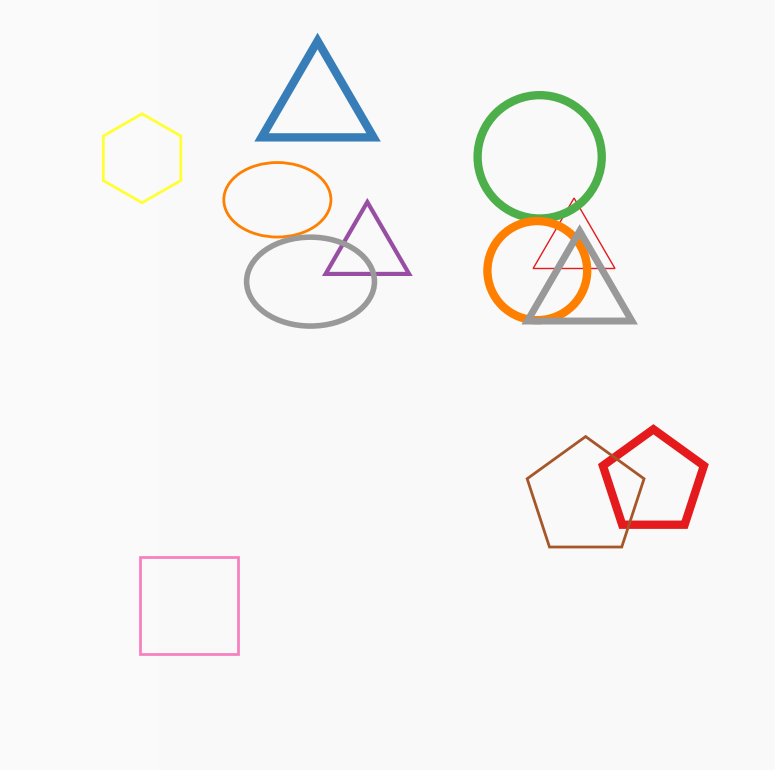[{"shape": "triangle", "thickness": 0.5, "radius": 0.3, "center": [0.741, 0.682]}, {"shape": "pentagon", "thickness": 3, "radius": 0.34, "center": [0.843, 0.374]}, {"shape": "triangle", "thickness": 3, "radius": 0.42, "center": [0.41, 0.863]}, {"shape": "circle", "thickness": 3, "radius": 0.4, "center": [0.696, 0.796]}, {"shape": "triangle", "thickness": 1.5, "radius": 0.31, "center": [0.474, 0.675]}, {"shape": "circle", "thickness": 3, "radius": 0.32, "center": [0.693, 0.649]}, {"shape": "oval", "thickness": 1, "radius": 0.35, "center": [0.358, 0.741]}, {"shape": "hexagon", "thickness": 1, "radius": 0.29, "center": [0.183, 0.794]}, {"shape": "pentagon", "thickness": 1, "radius": 0.4, "center": [0.756, 0.354]}, {"shape": "square", "thickness": 1, "radius": 0.32, "center": [0.244, 0.213]}, {"shape": "triangle", "thickness": 2.5, "radius": 0.39, "center": [0.748, 0.622]}, {"shape": "oval", "thickness": 2, "radius": 0.41, "center": [0.401, 0.634]}]